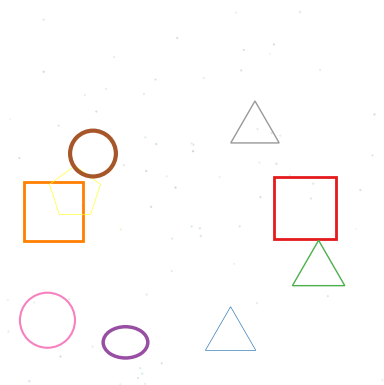[{"shape": "square", "thickness": 2, "radius": 0.4, "center": [0.791, 0.459]}, {"shape": "triangle", "thickness": 0.5, "radius": 0.38, "center": [0.599, 0.128]}, {"shape": "triangle", "thickness": 1, "radius": 0.39, "center": [0.828, 0.297]}, {"shape": "oval", "thickness": 2.5, "radius": 0.29, "center": [0.326, 0.111]}, {"shape": "square", "thickness": 2, "radius": 0.38, "center": [0.139, 0.45]}, {"shape": "pentagon", "thickness": 0.5, "radius": 0.35, "center": [0.195, 0.5]}, {"shape": "circle", "thickness": 3, "radius": 0.3, "center": [0.242, 0.601]}, {"shape": "circle", "thickness": 1.5, "radius": 0.36, "center": [0.123, 0.168]}, {"shape": "triangle", "thickness": 1, "radius": 0.36, "center": [0.662, 0.665]}]